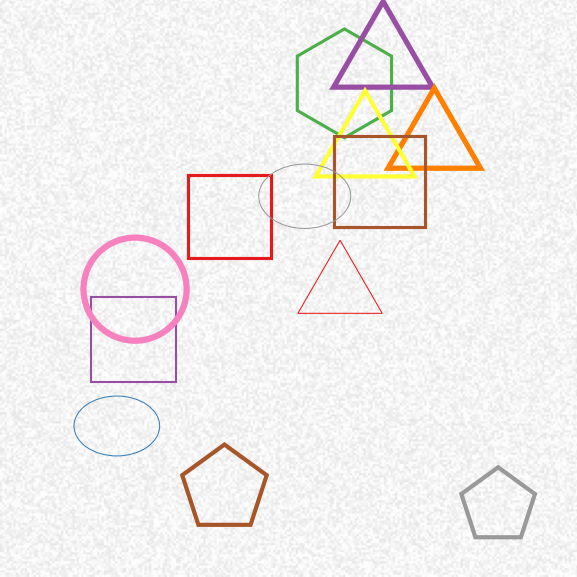[{"shape": "square", "thickness": 1.5, "radius": 0.36, "center": [0.398, 0.624]}, {"shape": "triangle", "thickness": 0.5, "radius": 0.42, "center": [0.589, 0.499]}, {"shape": "oval", "thickness": 0.5, "radius": 0.37, "center": [0.202, 0.262]}, {"shape": "hexagon", "thickness": 1.5, "radius": 0.47, "center": [0.596, 0.855]}, {"shape": "triangle", "thickness": 2.5, "radius": 0.49, "center": [0.663, 0.898]}, {"shape": "square", "thickness": 1, "radius": 0.37, "center": [0.231, 0.411]}, {"shape": "triangle", "thickness": 2.5, "radius": 0.46, "center": [0.752, 0.754]}, {"shape": "triangle", "thickness": 2, "radius": 0.49, "center": [0.632, 0.743]}, {"shape": "square", "thickness": 1.5, "radius": 0.4, "center": [0.658, 0.685]}, {"shape": "pentagon", "thickness": 2, "radius": 0.38, "center": [0.389, 0.153]}, {"shape": "circle", "thickness": 3, "radius": 0.45, "center": [0.234, 0.498]}, {"shape": "pentagon", "thickness": 2, "radius": 0.33, "center": [0.863, 0.123]}, {"shape": "oval", "thickness": 0.5, "radius": 0.4, "center": [0.528, 0.659]}]